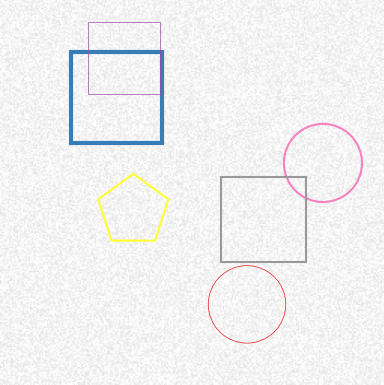[{"shape": "circle", "thickness": 0.5, "radius": 0.5, "center": [0.642, 0.209]}, {"shape": "square", "thickness": 3, "radius": 0.59, "center": [0.302, 0.747]}, {"shape": "square", "thickness": 0.5, "radius": 0.47, "center": [0.322, 0.849]}, {"shape": "pentagon", "thickness": 1.5, "radius": 0.48, "center": [0.346, 0.453]}, {"shape": "circle", "thickness": 1.5, "radius": 0.51, "center": [0.839, 0.577]}, {"shape": "square", "thickness": 1.5, "radius": 0.55, "center": [0.684, 0.43]}]